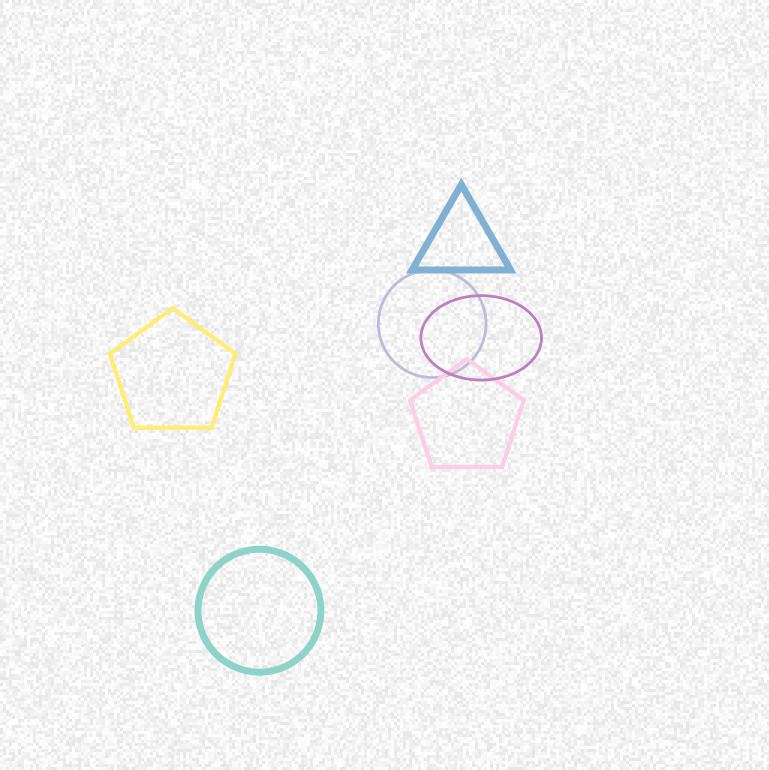[{"shape": "circle", "thickness": 2.5, "radius": 0.4, "center": [0.337, 0.207]}, {"shape": "circle", "thickness": 1, "radius": 0.35, "center": [0.561, 0.58]}, {"shape": "triangle", "thickness": 2.5, "radius": 0.37, "center": [0.599, 0.686]}, {"shape": "pentagon", "thickness": 1.5, "radius": 0.39, "center": [0.606, 0.456]}, {"shape": "oval", "thickness": 1, "radius": 0.39, "center": [0.625, 0.561]}, {"shape": "pentagon", "thickness": 1.5, "radius": 0.43, "center": [0.224, 0.514]}]